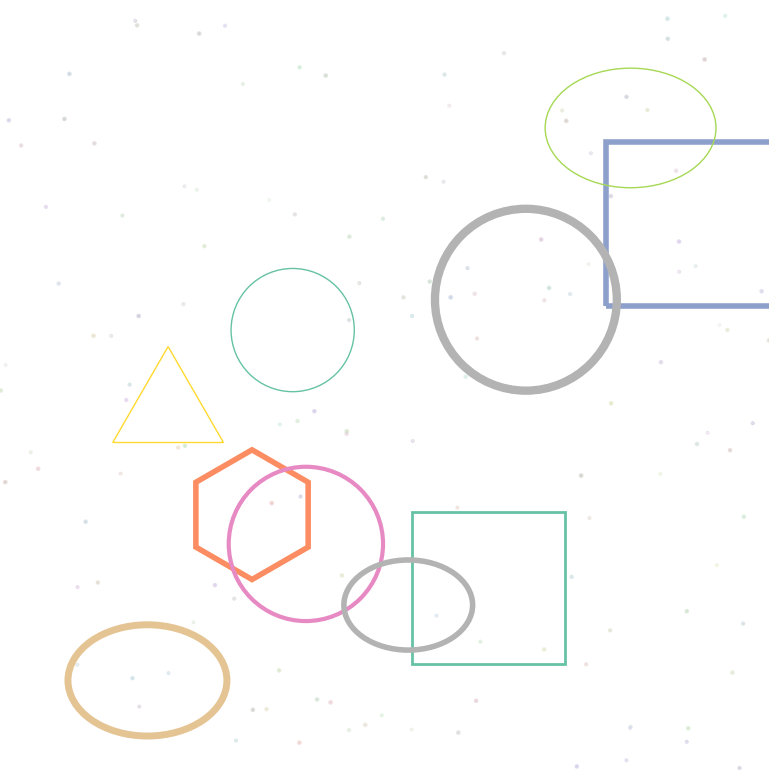[{"shape": "square", "thickness": 1, "radius": 0.5, "center": [0.634, 0.236]}, {"shape": "circle", "thickness": 0.5, "radius": 0.4, "center": [0.38, 0.571]}, {"shape": "hexagon", "thickness": 2, "radius": 0.42, "center": [0.327, 0.332]}, {"shape": "square", "thickness": 2, "radius": 0.53, "center": [0.894, 0.709]}, {"shape": "circle", "thickness": 1.5, "radius": 0.5, "center": [0.397, 0.294]}, {"shape": "oval", "thickness": 0.5, "radius": 0.55, "center": [0.819, 0.834]}, {"shape": "triangle", "thickness": 0.5, "radius": 0.42, "center": [0.218, 0.467]}, {"shape": "oval", "thickness": 2.5, "radius": 0.52, "center": [0.191, 0.116]}, {"shape": "oval", "thickness": 2, "radius": 0.42, "center": [0.53, 0.214]}, {"shape": "circle", "thickness": 3, "radius": 0.59, "center": [0.683, 0.611]}]